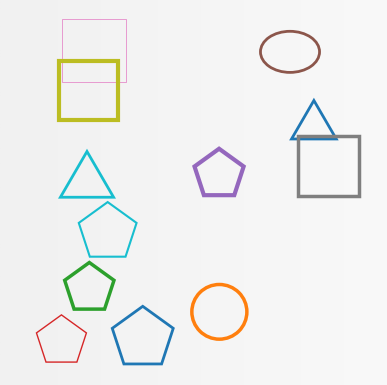[{"shape": "triangle", "thickness": 2, "radius": 0.33, "center": [0.81, 0.672]}, {"shape": "pentagon", "thickness": 2, "radius": 0.41, "center": [0.368, 0.122]}, {"shape": "circle", "thickness": 2.5, "radius": 0.36, "center": [0.566, 0.19]}, {"shape": "pentagon", "thickness": 2.5, "radius": 0.33, "center": [0.231, 0.251]}, {"shape": "pentagon", "thickness": 1, "radius": 0.34, "center": [0.159, 0.114]}, {"shape": "pentagon", "thickness": 3, "radius": 0.33, "center": [0.565, 0.547]}, {"shape": "oval", "thickness": 2, "radius": 0.38, "center": [0.748, 0.865]}, {"shape": "square", "thickness": 0.5, "radius": 0.41, "center": [0.243, 0.868]}, {"shape": "square", "thickness": 2.5, "radius": 0.39, "center": [0.847, 0.569]}, {"shape": "square", "thickness": 3, "radius": 0.38, "center": [0.229, 0.765]}, {"shape": "pentagon", "thickness": 1.5, "radius": 0.39, "center": [0.278, 0.397]}, {"shape": "triangle", "thickness": 2, "radius": 0.4, "center": [0.225, 0.527]}]